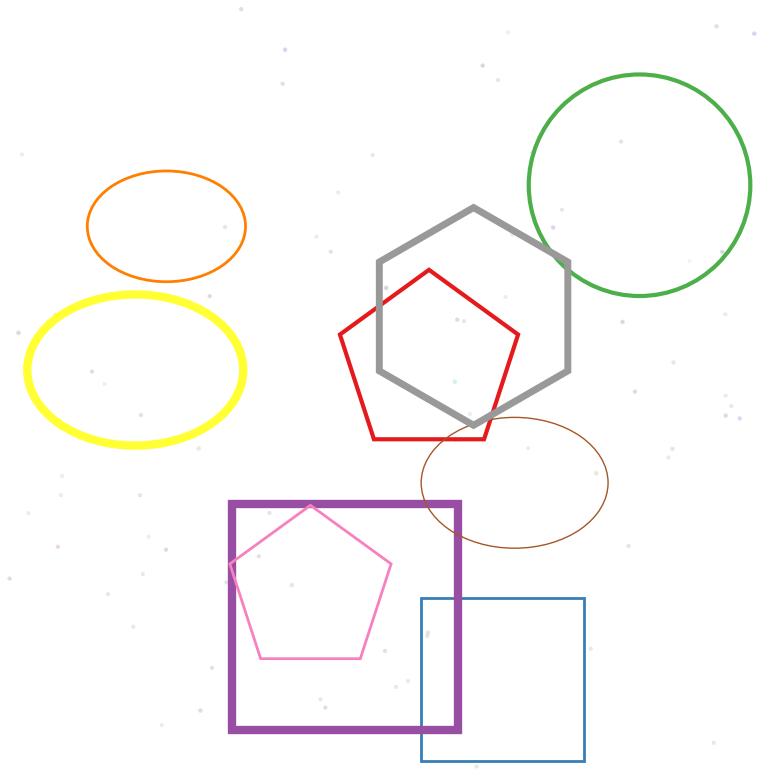[{"shape": "pentagon", "thickness": 1.5, "radius": 0.61, "center": [0.557, 0.528]}, {"shape": "square", "thickness": 1, "radius": 0.53, "center": [0.653, 0.117]}, {"shape": "circle", "thickness": 1.5, "radius": 0.72, "center": [0.831, 0.759]}, {"shape": "square", "thickness": 3, "radius": 0.73, "center": [0.448, 0.199]}, {"shape": "oval", "thickness": 1, "radius": 0.51, "center": [0.216, 0.706]}, {"shape": "oval", "thickness": 3, "radius": 0.7, "center": [0.176, 0.519]}, {"shape": "oval", "thickness": 0.5, "radius": 0.61, "center": [0.668, 0.373]}, {"shape": "pentagon", "thickness": 1, "radius": 0.55, "center": [0.403, 0.234]}, {"shape": "hexagon", "thickness": 2.5, "radius": 0.71, "center": [0.615, 0.589]}]